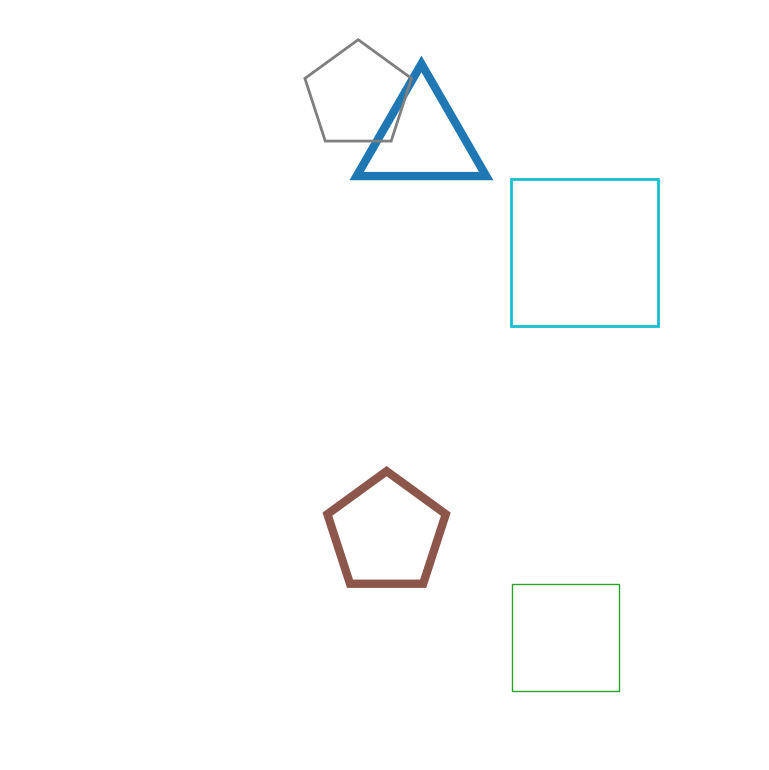[{"shape": "triangle", "thickness": 3, "radius": 0.49, "center": [0.547, 0.82]}, {"shape": "square", "thickness": 0.5, "radius": 0.35, "center": [0.734, 0.172]}, {"shape": "pentagon", "thickness": 3, "radius": 0.4, "center": [0.502, 0.307]}, {"shape": "pentagon", "thickness": 1, "radius": 0.36, "center": [0.465, 0.876]}, {"shape": "square", "thickness": 1, "radius": 0.48, "center": [0.759, 0.672]}]